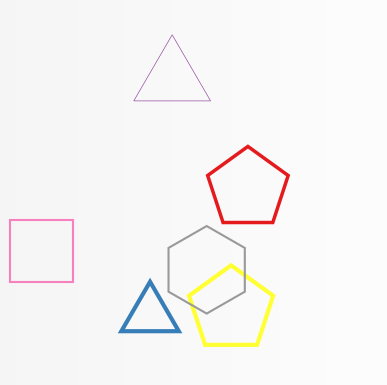[{"shape": "pentagon", "thickness": 2.5, "radius": 0.55, "center": [0.64, 0.51]}, {"shape": "triangle", "thickness": 3, "radius": 0.43, "center": [0.387, 0.183]}, {"shape": "triangle", "thickness": 0.5, "radius": 0.57, "center": [0.444, 0.795]}, {"shape": "pentagon", "thickness": 3, "radius": 0.57, "center": [0.596, 0.197]}, {"shape": "square", "thickness": 1.5, "radius": 0.4, "center": [0.107, 0.348]}, {"shape": "hexagon", "thickness": 1.5, "radius": 0.57, "center": [0.533, 0.299]}]